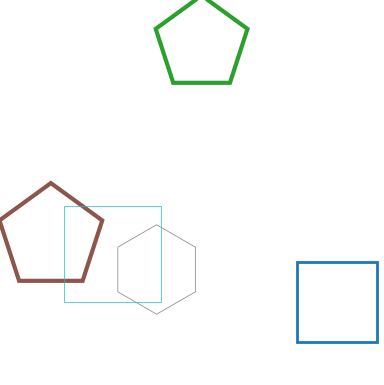[{"shape": "square", "thickness": 2, "radius": 0.52, "center": [0.876, 0.216]}, {"shape": "pentagon", "thickness": 3, "radius": 0.63, "center": [0.524, 0.886]}, {"shape": "pentagon", "thickness": 3, "radius": 0.7, "center": [0.132, 0.384]}, {"shape": "hexagon", "thickness": 0.5, "radius": 0.58, "center": [0.407, 0.3]}, {"shape": "square", "thickness": 0.5, "radius": 0.63, "center": [0.293, 0.339]}]